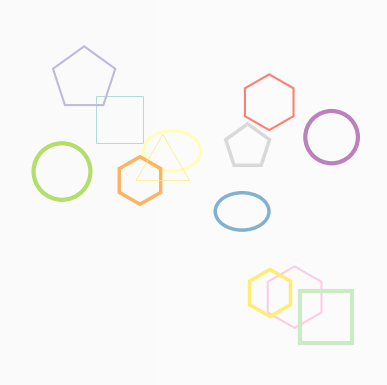[{"shape": "square", "thickness": 0.5, "radius": 0.3, "center": [0.308, 0.69]}, {"shape": "oval", "thickness": 2, "radius": 0.37, "center": [0.444, 0.608]}, {"shape": "pentagon", "thickness": 1.5, "radius": 0.42, "center": [0.217, 0.795]}, {"shape": "hexagon", "thickness": 1.5, "radius": 0.36, "center": [0.695, 0.735]}, {"shape": "oval", "thickness": 2.5, "radius": 0.35, "center": [0.625, 0.451]}, {"shape": "hexagon", "thickness": 2.5, "radius": 0.31, "center": [0.361, 0.531]}, {"shape": "circle", "thickness": 3, "radius": 0.37, "center": [0.16, 0.555]}, {"shape": "hexagon", "thickness": 1.5, "radius": 0.4, "center": [0.76, 0.228]}, {"shape": "pentagon", "thickness": 2.5, "radius": 0.3, "center": [0.639, 0.619]}, {"shape": "circle", "thickness": 3, "radius": 0.34, "center": [0.856, 0.644]}, {"shape": "square", "thickness": 3, "radius": 0.34, "center": [0.841, 0.177]}, {"shape": "triangle", "thickness": 0.5, "radius": 0.4, "center": [0.42, 0.571]}, {"shape": "hexagon", "thickness": 2.5, "radius": 0.31, "center": [0.697, 0.239]}]